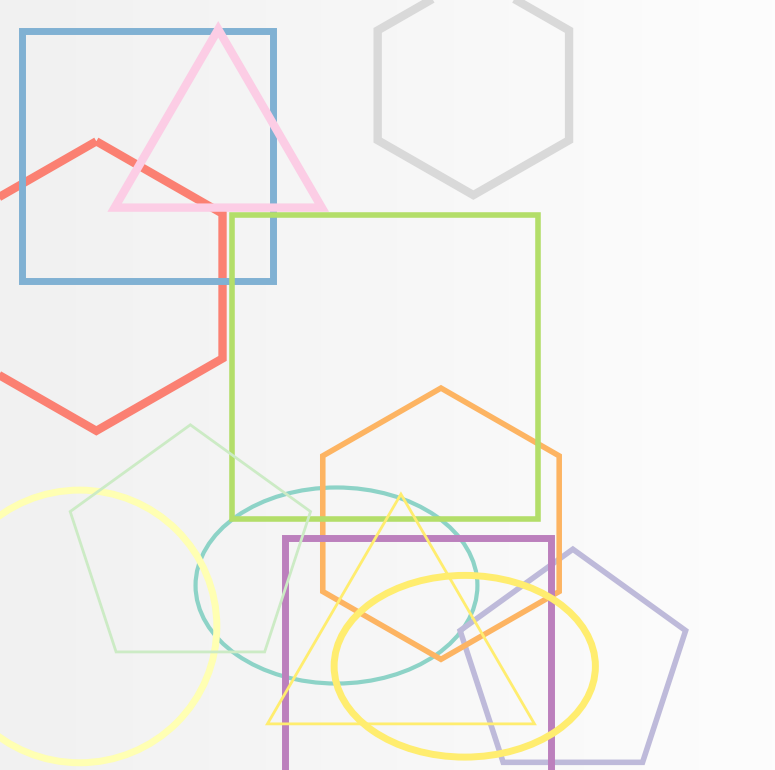[{"shape": "oval", "thickness": 1.5, "radius": 0.91, "center": [0.434, 0.24]}, {"shape": "circle", "thickness": 2.5, "radius": 0.89, "center": [0.103, 0.186]}, {"shape": "pentagon", "thickness": 2, "radius": 0.76, "center": [0.739, 0.134]}, {"shape": "hexagon", "thickness": 3, "radius": 0.94, "center": [0.124, 0.628]}, {"shape": "square", "thickness": 2.5, "radius": 0.81, "center": [0.19, 0.797]}, {"shape": "hexagon", "thickness": 2, "radius": 0.88, "center": [0.569, 0.32]}, {"shape": "square", "thickness": 2, "radius": 0.99, "center": [0.497, 0.523]}, {"shape": "triangle", "thickness": 3, "radius": 0.77, "center": [0.282, 0.808]}, {"shape": "hexagon", "thickness": 3, "radius": 0.71, "center": [0.611, 0.889]}, {"shape": "square", "thickness": 2.5, "radius": 0.86, "center": [0.539, 0.13]}, {"shape": "pentagon", "thickness": 1, "radius": 0.82, "center": [0.246, 0.285]}, {"shape": "triangle", "thickness": 1, "radius": 0.99, "center": [0.517, 0.159]}, {"shape": "oval", "thickness": 2.5, "radius": 0.84, "center": [0.6, 0.135]}]